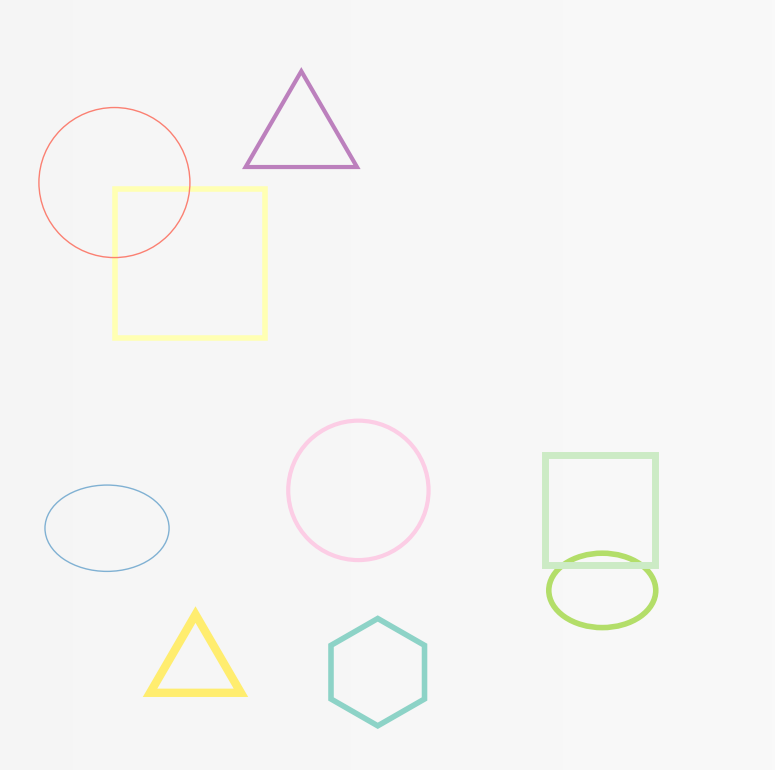[{"shape": "hexagon", "thickness": 2, "radius": 0.35, "center": [0.487, 0.127]}, {"shape": "square", "thickness": 2, "radius": 0.48, "center": [0.245, 0.658]}, {"shape": "circle", "thickness": 0.5, "radius": 0.49, "center": [0.148, 0.763]}, {"shape": "oval", "thickness": 0.5, "radius": 0.4, "center": [0.138, 0.314]}, {"shape": "oval", "thickness": 2, "radius": 0.35, "center": [0.777, 0.233]}, {"shape": "circle", "thickness": 1.5, "radius": 0.45, "center": [0.462, 0.363]}, {"shape": "triangle", "thickness": 1.5, "radius": 0.41, "center": [0.389, 0.825]}, {"shape": "square", "thickness": 2.5, "radius": 0.36, "center": [0.774, 0.338]}, {"shape": "triangle", "thickness": 3, "radius": 0.34, "center": [0.252, 0.134]}]